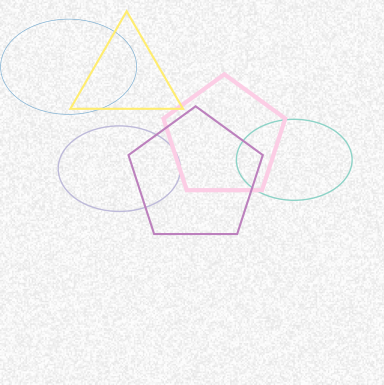[{"shape": "oval", "thickness": 1, "radius": 0.75, "center": [0.764, 0.585]}, {"shape": "oval", "thickness": 1, "radius": 0.79, "center": [0.31, 0.562]}, {"shape": "oval", "thickness": 0.5, "radius": 0.88, "center": [0.178, 0.827]}, {"shape": "pentagon", "thickness": 3, "radius": 0.83, "center": [0.583, 0.641]}, {"shape": "pentagon", "thickness": 1.5, "radius": 0.92, "center": [0.508, 0.54]}, {"shape": "triangle", "thickness": 1.5, "radius": 0.84, "center": [0.329, 0.802]}]